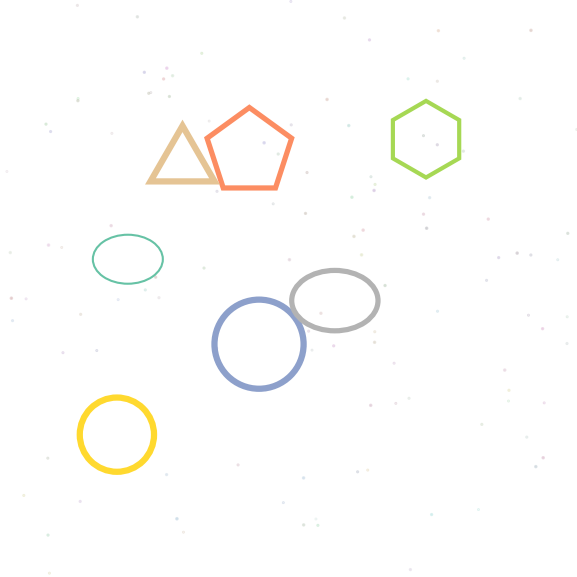[{"shape": "oval", "thickness": 1, "radius": 0.3, "center": [0.221, 0.55]}, {"shape": "pentagon", "thickness": 2.5, "radius": 0.38, "center": [0.432, 0.736]}, {"shape": "circle", "thickness": 3, "radius": 0.39, "center": [0.449, 0.403]}, {"shape": "hexagon", "thickness": 2, "radius": 0.33, "center": [0.738, 0.758]}, {"shape": "circle", "thickness": 3, "radius": 0.32, "center": [0.202, 0.246]}, {"shape": "triangle", "thickness": 3, "radius": 0.32, "center": [0.316, 0.717]}, {"shape": "oval", "thickness": 2.5, "radius": 0.37, "center": [0.58, 0.479]}]